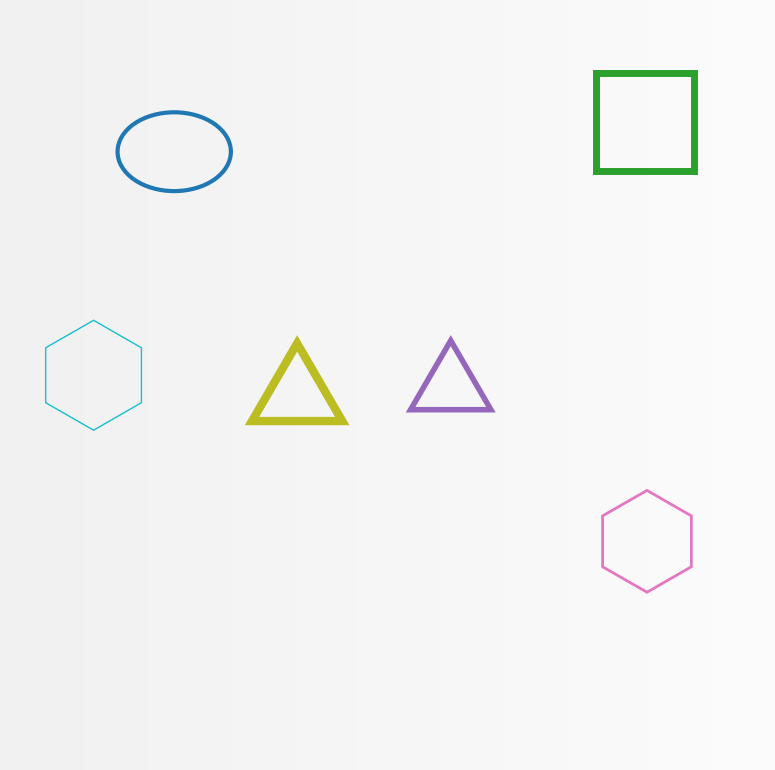[{"shape": "oval", "thickness": 1.5, "radius": 0.37, "center": [0.225, 0.803]}, {"shape": "square", "thickness": 2.5, "radius": 0.32, "center": [0.832, 0.842]}, {"shape": "triangle", "thickness": 2, "radius": 0.3, "center": [0.582, 0.498]}, {"shape": "hexagon", "thickness": 1, "radius": 0.33, "center": [0.835, 0.297]}, {"shape": "triangle", "thickness": 3, "radius": 0.34, "center": [0.383, 0.487]}, {"shape": "hexagon", "thickness": 0.5, "radius": 0.36, "center": [0.121, 0.513]}]